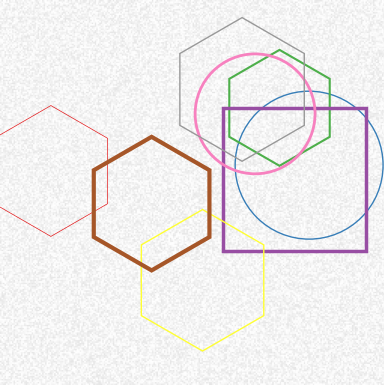[{"shape": "hexagon", "thickness": 0.5, "radius": 0.85, "center": [0.132, 0.556]}, {"shape": "circle", "thickness": 1, "radius": 0.96, "center": [0.803, 0.571]}, {"shape": "hexagon", "thickness": 1.5, "radius": 0.75, "center": [0.726, 0.72]}, {"shape": "square", "thickness": 2.5, "radius": 0.93, "center": [0.766, 0.533]}, {"shape": "hexagon", "thickness": 1, "radius": 0.92, "center": [0.526, 0.272]}, {"shape": "hexagon", "thickness": 3, "radius": 0.87, "center": [0.394, 0.471]}, {"shape": "circle", "thickness": 2, "radius": 0.78, "center": [0.663, 0.704]}, {"shape": "hexagon", "thickness": 1, "radius": 0.93, "center": [0.629, 0.768]}]